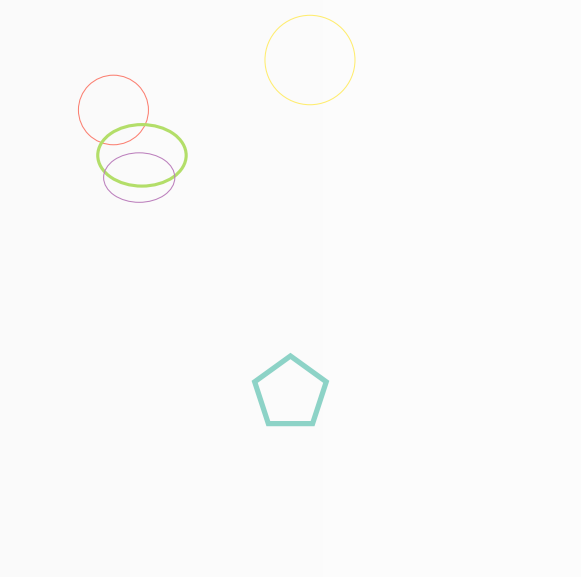[{"shape": "pentagon", "thickness": 2.5, "radius": 0.32, "center": [0.5, 0.318]}, {"shape": "circle", "thickness": 0.5, "radius": 0.3, "center": [0.195, 0.809]}, {"shape": "oval", "thickness": 1.5, "radius": 0.38, "center": [0.244, 0.73]}, {"shape": "oval", "thickness": 0.5, "radius": 0.31, "center": [0.24, 0.692]}, {"shape": "circle", "thickness": 0.5, "radius": 0.39, "center": [0.533, 0.895]}]